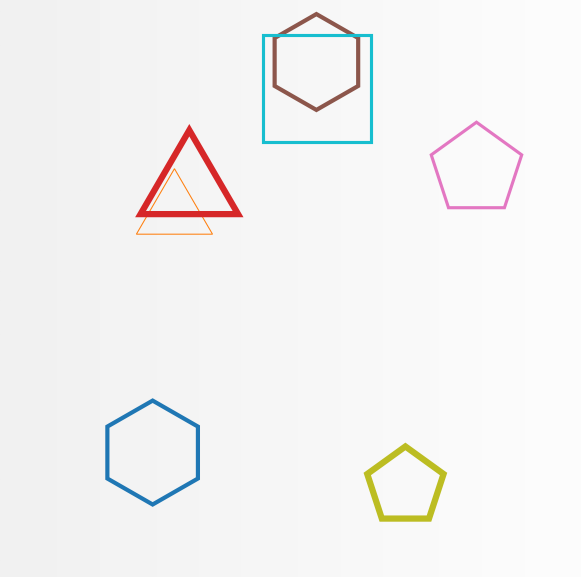[{"shape": "hexagon", "thickness": 2, "radius": 0.45, "center": [0.263, 0.216]}, {"shape": "triangle", "thickness": 0.5, "radius": 0.38, "center": [0.3, 0.631]}, {"shape": "triangle", "thickness": 3, "radius": 0.48, "center": [0.326, 0.677]}, {"shape": "hexagon", "thickness": 2, "radius": 0.41, "center": [0.544, 0.892]}, {"shape": "pentagon", "thickness": 1.5, "radius": 0.41, "center": [0.82, 0.706]}, {"shape": "pentagon", "thickness": 3, "radius": 0.35, "center": [0.697, 0.157]}, {"shape": "square", "thickness": 1.5, "radius": 0.46, "center": [0.545, 0.846]}]